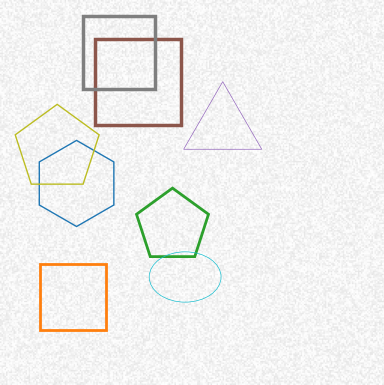[{"shape": "hexagon", "thickness": 1, "radius": 0.56, "center": [0.199, 0.523]}, {"shape": "square", "thickness": 2, "radius": 0.43, "center": [0.19, 0.229]}, {"shape": "pentagon", "thickness": 2, "radius": 0.49, "center": [0.448, 0.413]}, {"shape": "triangle", "thickness": 0.5, "radius": 0.59, "center": [0.578, 0.671]}, {"shape": "square", "thickness": 2.5, "radius": 0.56, "center": [0.358, 0.787]}, {"shape": "square", "thickness": 2.5, "radius": 0.47, "center": [0.31, 0.864]}, {"shape": "pentagon", "thickness": 1, "radius": 0.57, "center": [0.149, 0.614]}, {"shape": "oval", "thickness": 0.5, "radius": 0.47, "center": [0.481, 0.281]}]